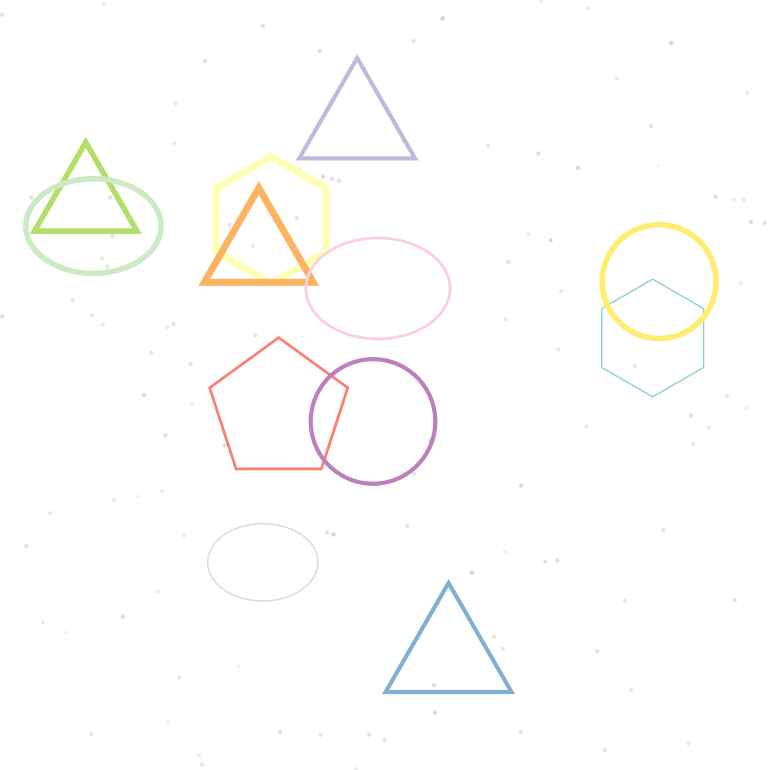[{"shape": "hexagon", "thickness": 0.5, "radius": 0.38, "center": [0.848, 0.561]}, {"shape": "hexagon", "thickness": 2.5, "radius": 0.41, "center": [0.352, 0.714]}, {"shape": "triangle", "thickness": 1.5, "radius": 0.43, "center": [0.464, 0.838]}, {"shape": "pentagon", "thickness": 1, "radius": 0.47, "center": [0.362, 0.467]}, {"shape": "triangle", "thickness": 1.5, "radius": 0.47, "center": [0.583, 0.148]}, {"shape": "triangle", "thickness": 2.5, "radius": 0.41, "center": [0.336, 0.674]}, {"shape": "triangle", "thickness": 2, "radius": 0.38, "center": [0.111, 0.738]}, {"shape": "oval", "thickness": 1, "radius": 0.47, "center": [0.491, 0.625]}, {"shape": "oval", "thickness": 0.5, "radius": 0.36, "center": [0.341, 0.27]}, {"shape": "circle", "thickness": 1.5, "radius": 0.4, "center": [0.484, 0.453]}, {"shape": "oval", "thickness": 2, "radius": 0.44, "center": [0.121, 0.706]}, {"shape": "circle", "thickness": 2, "radius": 0.37, "center": [0.856, 0.634]}]